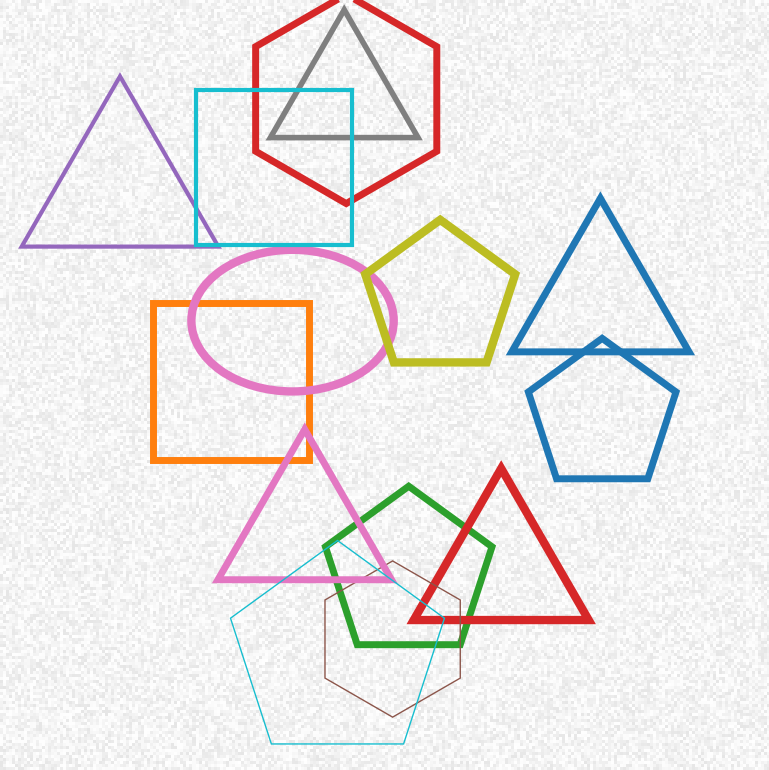[{"shape": "pentagon", "thickness": 2.5, "radius": 0.5, "center": [0.782, 0.46]}, {"shape": "triangle", "thickness": 2.5, "radius": 0.66, "center": [0.78, 0.61]}, {"shape": "square", "thickness": 2.5, "radius": 0.51, "center": [0.3, 0.505]}, {"shape": "pentagon", "thickness": 2.5, "radius": 0.57, "center": [0.531, 0.255]}, {"shape": "hexagon", "thickness": 2.5, "radius": 0.68, "center": [0.45, 0.871]}, {"shape": "triangle", "thickness": 3, "radius": 0.66, "center": [0.651, 0.26]}, {"shape": "triangle", "thickness": 1.5, "radius": 0.74, "center": [0.156, 0.753]}, {"shape": "hexagon", "thickness": 0.5, "radius": 0.51, "center": [0.51, 0.17]}, {"shape": "oval", "thickness": 3, "radius": 0.66, "center": [0.38, 0.584]}, {"shape": "triangle", "thickness": 2.5, "radius": 0.65, "center": [0.396, 0.312]}, {"shape": "triangle", "thickness": 2, "radius": 0.55, "center": [0.447, 0.877]}, {"shape": "pentagon", "thickness": 3, "radius": 0.51, "center": [0.572, 0.612]}, {"shape": "pentagon", "thickness": 0.5, "radius": 0.73, "center": [0.438, 0.152]}, {"shape": "square", "thickness": 1.5, "radius": 0.51, "center": [0.356, 0.782]}]